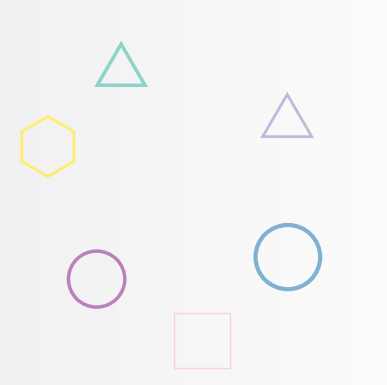[{"shape": "triangle", "thickness": 2.5, "radius": 0.36, "center": [0.313, 0.814]}, {"shape": "triangle", "thickness": 2, "radius": 0.37, "center": [0.741, 0.682]}, {"shape": "circle", "thickness": 3, "radius": 0.42, "center": [0.743, 0.332]}, {"shape": "square", "thickness": 1, "radius": 0.36, "center": [0.521, 0.115]}, {"shape": "circle", "thickness": 2.5, "radius": 0.36, "center": [0.249, 0.275]}, {"shape": "hexagon", "thickness": 2, "radius": 0.39, "center": [0.124, 0.619]}]